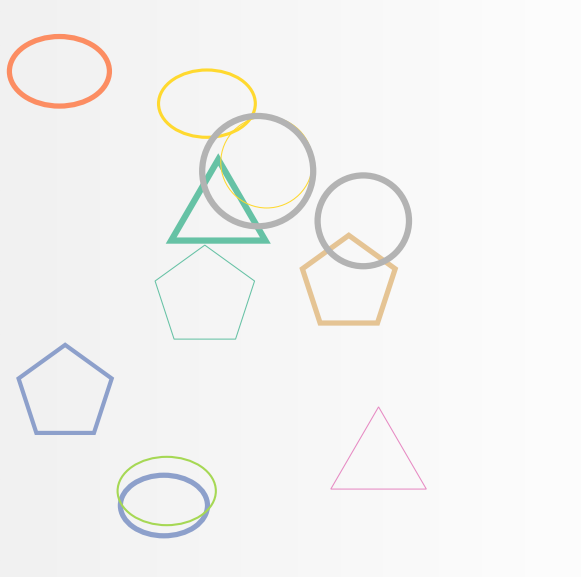[{"shape": "pentagon", "thickness": 0.5, "radius": 0.45, "center": [0.352, 0.485]}, {"shape": "triangle", "thickness": 3, "radius": 0.47, "center": [0.376, 0.629]}, {"shape": "oval", "thickness": 2.5, "radius": 0.43, "center": [0.102, 0.876]}, {"shape": "pentagon", "thickness": 2, "radius": 0.42, "center": [0.112, 0.318]}, {"shape": "oval", "thickness": 2.5, "radius": 0.37, "center": [0.282, 0.124]}, {"shape": "triangle", "thickness": 0.5, "radius": 0.47, "center": [0.651, 0.2]}, {"shape": "oval", "thickness": 1, "radius": 0.42, "center": [0.287, 0.149]}, {"shape": "oval", "thickness": 1.5, "radius": 0.42, "center": [0.356, 0.82]}, {"shape": "circle", "thickness": 0.5, "radius": 0.39, "center": [0.459, 0.718]}, {"shape": "pentagon", "thickness": 2.5, "radius": 0.42, "center": [0.6, 0.508]}, {"shape": "circle", "thickness": 3, "radius": 0.48, "center": [0.443, 0.703]}, {"shape": "circle", "thickness": 3, "radius": 0.39, "center": [0.625, 0.617]}]